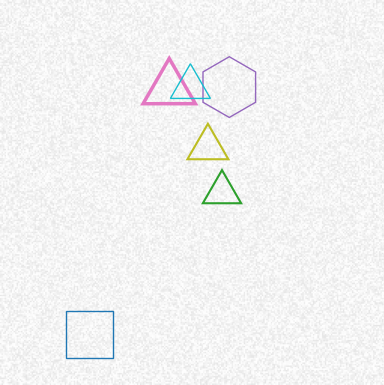[{"shape": "square", "thickness": 1, "radius": 0.31, "center": [0.232, 0.132]}, {"shape": "triangle", "thickness": 1.5, "radius": 0.29, "center": [0.577, 0.501]}, {"shape": "hexagon", "thickness": 1, "radius": 0.39, "center": [0.596, 0.774]}, {"shape": "triangle", "thickness": 2.5, "radius": 0.39, "center": [0.44, 0.77]}, {"shape": "triangle", "thickness": 1.5, "radius": 0.31, "center": [0.54, 0.617]}, {"shape": "triangle", "thickness": 1, "radius": 0.3, "center": [0.495, 0.774]}]